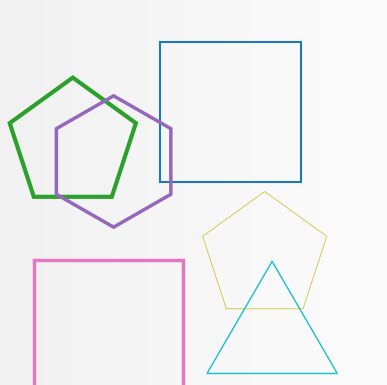[{"shape": "square", "thickness": 1.5, "radius": 0.91, "center": [0.595, 0.708]}, {"shape": "pentagon", "thickness": 3, "radius": 0.86, "center": [0.188, 0.627]}, {"shape": "hexagon", "thickness": 2.5, "radius": 0.85, "center": [0.293, 0.581]}, {"shape": "square", "thickness": 2.5, "radius": 0.96, "center": [0.281, 0.134]}, {"shape": "pentagon", "thickness": 0.5, "radius": 0.84, "center": [0.683, 0.334]}, {"shape": "triangle", "thickness": 1, "radius": 0.97, "center": [0.702, 0.127]}]